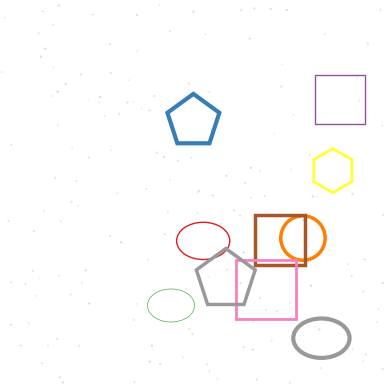[{"shape": "oval", "thickness": 1, "radius": 0.35, "center": [0.528, 0.374]}, {"shape": "pentagon", "thickness": 3, "radius": 0.35, "center": [0.502, 0.685]}, {"shape": "oval", "thickness": 0.5, "radius": 0.31, "center": [0.444, 0.207]}, {"shape": "square", "thickness": 1, "radius": 0.32, "center": [0.884, 0.741]}, {"shape": "circle", "thickness": 2.5, "radius": 0.29, "center": [0.787, 0.382]}, {"shape": "hexagon", "thickness": 2, "radius": 0.29, "center": [0.864, 0.557]}, {"shape": "square", "thickness": 2.5, "radius": 0.33, "center": [0.728, 0.376]}, {"shape": "square", "thickness": 2, "radius": 0.39, "center": [0.692, 0.248]}, {"shape": "oval", "thickness": 3, "radius": 0.37, "center": [0.835, 0.122]}, {"shape": "pentagon", "thickness": 2.5, "radius": 0.4, "center": [0.586, 0.274]}]